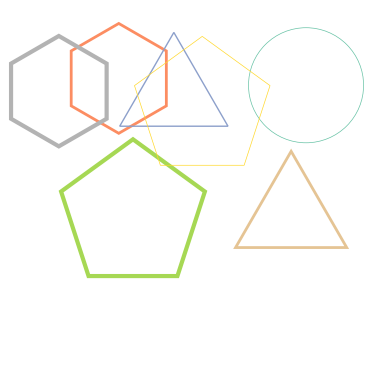[{"shape": "circle", "thickness": 0.5, "radius": 0.75, "center": [0.795, 0.779]}, {"shape": "hexagon", "thickness": 2, "radius": 0.71, "center": [0.308, 0.796]}, {"shape": "triangle", "thickness": 1, "radius": 0.81, "center": [0.452, 0.753]}, {"shape": "pentagon", "thickness": 3, "radius": 0.98, "center": [0.345, 0.442]}, {"shape": "pentagon", "thickness": 0.5, "radius": 0.93, "center": [0.525, 0.72]}, {"shape": "triangle", "thickness": 2, "radius": 0.83, "center": [0.756, 0.44]}, {"shape": "hexagon", "thickness": 3, "radius": 0.72, "center": [0.153, 0.763]}]